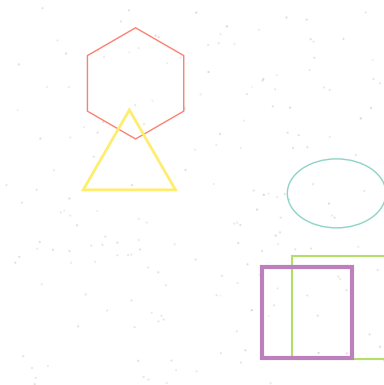[{"shape": "oval", "thickness": 1, "radius": 0.64, "center": [0.874, 0.498]}, {"shape": "hexagon", "thickness": 1, "radius": 0.72, "center": [0.352, 0.783]}, {"shape": "square", "thickness": 1.5, "radius": 0.67, "center": [0.892, 0.201]}, {"shape": "square", "thickness": 3, "radius": 0.59, "center": [0.798, 0.187]}, {"shape": "triangle", "thickness": 2, "radius": 0.69, "center": [0.336, 0.576]}]